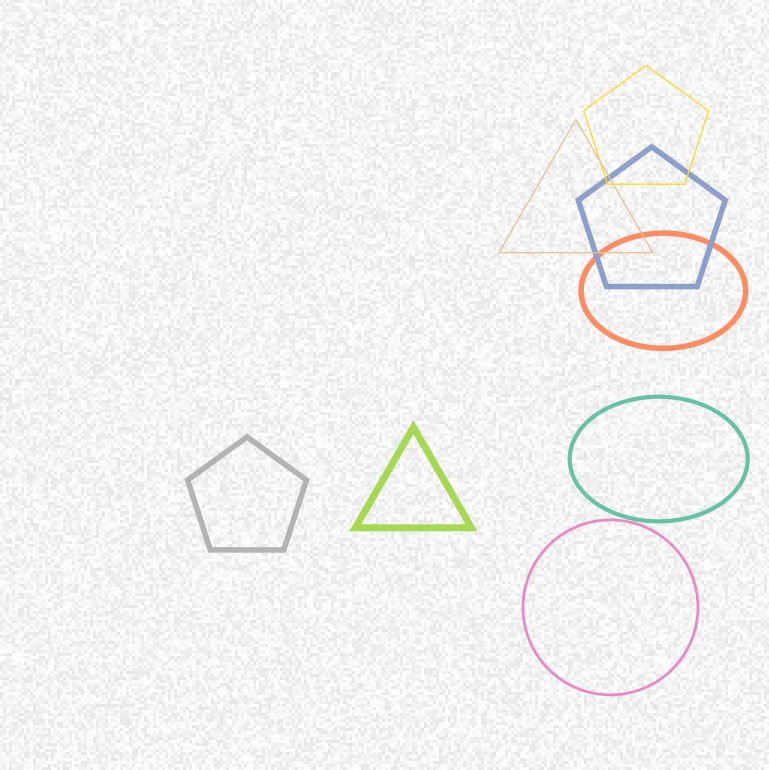[{"shape": "oval", "thickness": 1.5, "radius": 0.58, "center": [0.855, 0.404]}, {"shape": "oval", "thickness": 2, "radius": 0.53, "center": [0.862, 0.622]}, {"shape": "pentagon", "thickness": 2, "radius": 0.5, "center": [0.846, 0.709]}, {"shape": "circle", "thickness": 1, "radius": 0.57, "center": [0.793, 0.211]}, {"shape": "triangle", "thickness": 2.5, "radius": 0.44, "center": [0.537, 0.358]}, {"shape": "pentagon", "thickness": 0.5, "radius": 0.43, "center": [0.839, 0.83]}, {"shape": "triangle", "thickness": 0.5, "radius": 0.58, "center": [0.748, 0.729]}, {"shape": "pentagon", "thickness": 2, "radius": 0.41, "center": [0.321, 0.351]}]